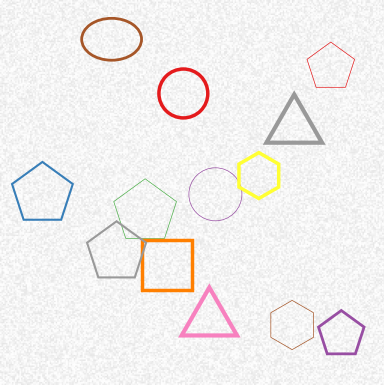[{"shape": "circle", "thickness": 2.5, "radius": 0.32, "center": [0.476, 0.757]}, {"shape": "pentagon", "thickness": 0.5, "radius": 0.32, "center": [0.859, 0.826]}, {"shape": "pentagon", "thickness": 1.5, "radius": 0.41, "center": [0.11, 0.496]}, {"shape": "pentagon", "thickness": 0.5, "radius": 0.43, "center": [0.377, 0.45]}, {"shape": "pentagon", "thickness": 2, "radius": 0.31, "center": [0.886, 0.131]}, {"shape": "circle", "thickness": 0.5, "radius": 0.34, "center": [0.559, 0.495]}, {"shape": "square", "thickness": 2.5, "radius": 0.33, "center": [0.434, 0.313]}, {"shape": "hexagon", "thickness": 2.5, "radius": 0.3, "center": [0.672, 0.544]}, {"shape": "oval", "thickness": 2, "radius": 0.39, "center": [0.29, 0.898]}, {"shape": "hexagon", "thickness": 0.5, "radius": 0.32, "center": [0.759, 0.156]}, {"shape": "triangle", "thickness": 3, "radius": 0.42, "center": [0.544, 0.17]}, {"shape": "triangle", "thickness": 3, "radius": 0.42, "center": [0.764, 0.671]}, {"shape": "pentagon", "thickness": 1.5, "radius": 0.4, "center": [0.303, 0.345]}]